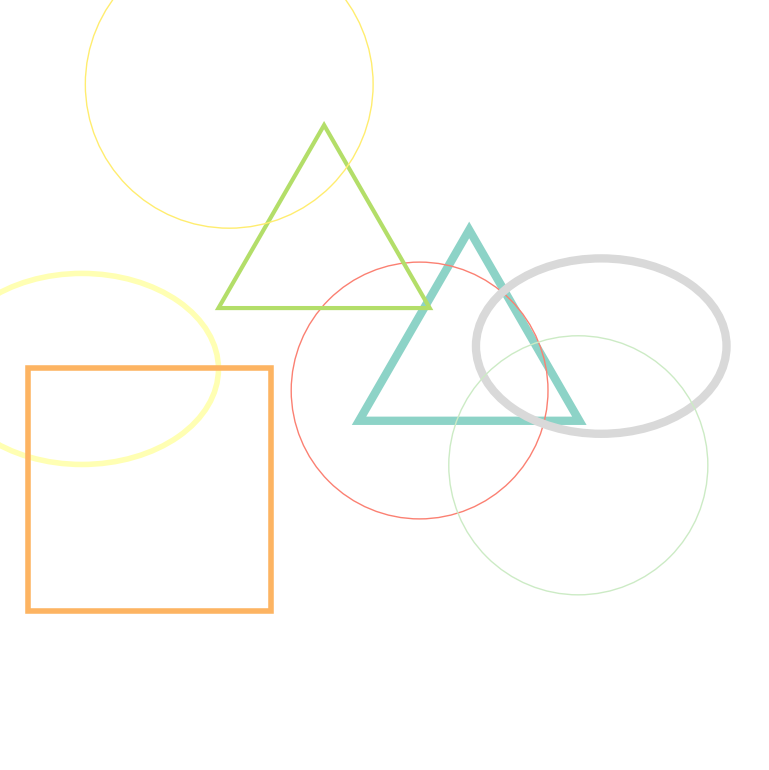[{"shape": "triangle", "thickness": 3, "radius": 0.83, "center": [0.609, 0.536]}, {"shape": "oval", "thickness": 2, "radius": 0.89, "center": [0.106, 0.521]}, {"shape": "circle", "thickness": 0.5, "radius": 0.83, "center": [0.545, 0.493]}, {"shape": "square", "thickness": 2, "radius": 0.79, "center": [0.195, 0.364]}, {"shape": "triangle", "thickness": 1.5, "radius": 0.79, "center": [0.421, 0.679]}, {"shape": "oval", "thickness": 3, "radius": 0.81, "center": [0.781, 0.551]}, {"shape": "circle", "thickness": 0.5, "radius": 0.84, "center": [0.751, 0.396]}, {"shape": "circle", "thickness": 0.5, "radius": 0.93, "center": [0.298, 0.891]}]